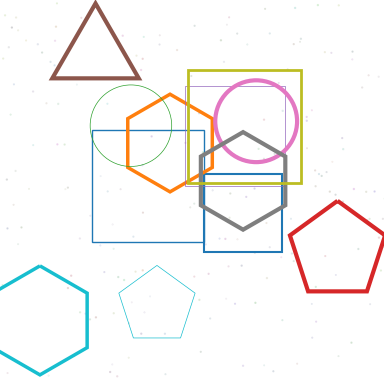[{"shape": "square", "thickness": 1, "radius": 0.73, "center": [0.384, 0.517]}, {"shape": "square", "thickness": 1.5, "radius": 0.5, "center": [0.631, 0.446]}, {"shape": "hexagon", "thickness": 2.5, "radius": 0.63, "center": [0.442, 0.628]}, {"shape": "circle", "thickness": 0.5, "radius": 0.53, "center": [0.34, 0.674]}, {"shape": "pentagon", "thickness": 3, "radius": 0.65, "center": [0.877, 0.348]}, {"shape": "square", "thickness": 0.5, "radius": 0.65, "center": [0.611, 0.646]}, {"shape": "triangle", "thickness": 3, "radius": 0.65, "center": [0.248, 0.861]}, {"shape": "circle", "thickness": 3, "radius": 0.53, "center": [0.665, 0.685]}, {"shape": "hexagon", "thickness": 3, "radius": 0.63, "center": [0.631, 0.53]}, {"shape": "square", "thickness": 2, "radius": 0.73, "center": [0.636, 0.67]}, {"shape": "pentagon", "thickness": 0.5, "radius": 0.52, "center": [0.408, 0.206]}, {"shape": "hexagon", "thickness": 2.5, "radius": 0.71, "center": [0.104, 0.168]}]